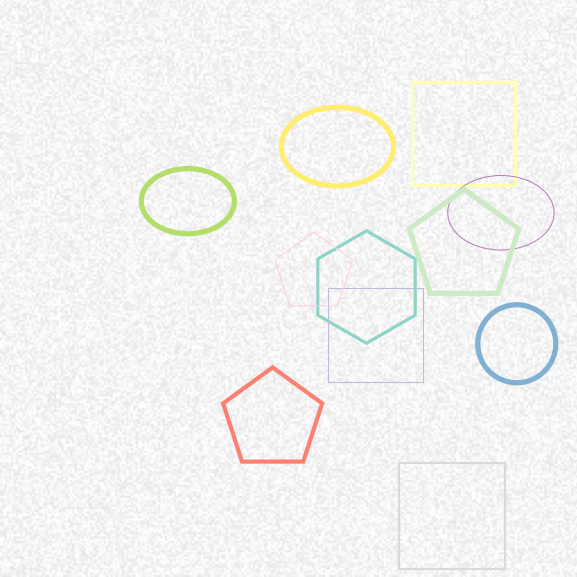[{"shape": "hexagon", "thickness": 1.5, "radius": 0.49, "center": [0.635, 0.502]}, {"shape": "square", "thickness": 1.5, "radius": 0.45, "center": [0.802, 0.767]}, {"shape": "square", "thickness": 0.5, "radius": 0.41, "center": [0.65, 0.419]}, {"shape": "pentagon", "thickness": 2, "radius": 0.45, "center": [0.472, 0.273]}, {"shape": "circle", "thickness": 2.5, "radius": 0.34, "center": [0.895, 0.404]}, {"shape": "oval", "thickness": 2.5, "radius": 0.4, "center": [0.325, 0.651]}, {"shape": "pentagon", "thickness": 0.5, "radius": 0.35, "center": [0.543, 0.527]}, {"shape": "square", "thickness": 1, "radius": 0.46, "center": [0.782, 0.106]}, {"shape": "oval", "thickness": 0.5, "radius": 0.46, "center": [0.867, 0.631]}, {"shape": "pentagon", "thickness": 2.5, "radius": 0.5, "center": [0.804, 0.572]}, {"shape": "oval", "thickness": 2.5, "radius": 0.49, "center": [0.584, 0.745]}]